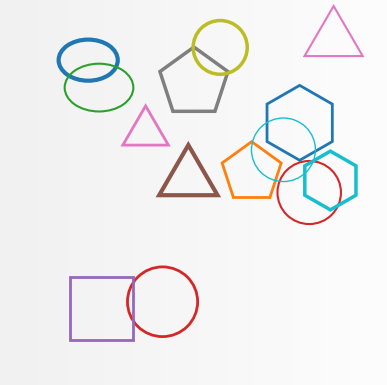[{"shape": "hexagon", "thickness": 2, "radius": 0.49, "center": [0.773, 0.681]}, {"shape": "oval", "thickness": 3, "radius": 0.38, "center": [0.228, 0.844]}, {"shape": "pentagon", "thickness": 2, "radius": 0.4, "center": [0.649, 0.552]}, {"shape": "oval", "thickness": 1.5, "radius": 0.44, "center": [0.256, 0.773]}, {"shape": "circle", "thickness": 2, "radius": 0.45, "center": [0.419, 0.216]}, {"shape": "circle", "thickness": 1.5, "radius": 0.41, "center": [0.798, 0.5]}, {"shape": "square", "thickness": 2, "radius": 0.41, "center": [0.262, 0.199]}, {"shape": "triangle", "thickness": 3, "radius": 0.43, "center": [0.486, 0.536]}, {"shape": "triangle", "thickness": 2, "radius": 0.34, "center": [0.376, 0.657]}, {"shape": "triangle", "thickness": 1.5, "radius": 0.43, "center": [0.861, 0.898]}, {"shape": "pentagon", "thickness": 2.5, "radius": 0.46, "center": [0.5, 0.786]}, {"shape": "circle", "thickness": 2.5, "radius": 0.35, "center": [0.568, 0.877]}, {"shape": "hexagon", "thickness": 2.5, "radius": 0.38, "center": [0.853, 0.531]}, {"shape": "circle", "thickness": 1, "radius": 0.41, "center": [0.731, 0.611]}]